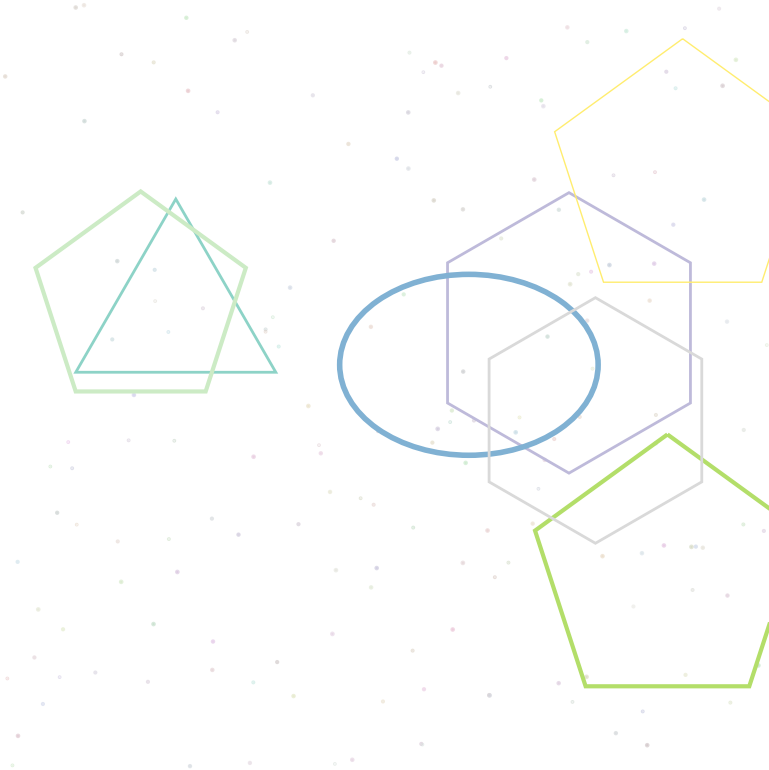[{"shape": "triangle", "thickness": 1, "radius": 0.75, "center": [0.228, 0.592]}, {"shape": "hexagon", "thickness": 1, "radius": 0.91, "center": [0.739, 0.568]}, {"shape": "oval", "thickness": 2, "radius": 0.84, "center": [0.609, 0.526]}, {"shape": "pentagon", "thickness": 1.5, "radius": 0.9, "center": [0.867, 0.255]}, {"shape": "hexagon", "thickness": 1, "radius": 0.8, "center": [0.773, 0.454]}, {"shape": "pentagon", "thickness": 1.5, "radius": 0.72, "center": [0.183, 0.608]}, {"shape": "pentagon", "thickness": 0.5, "radius": 0.87, "center": [0.887, 0.775]}]